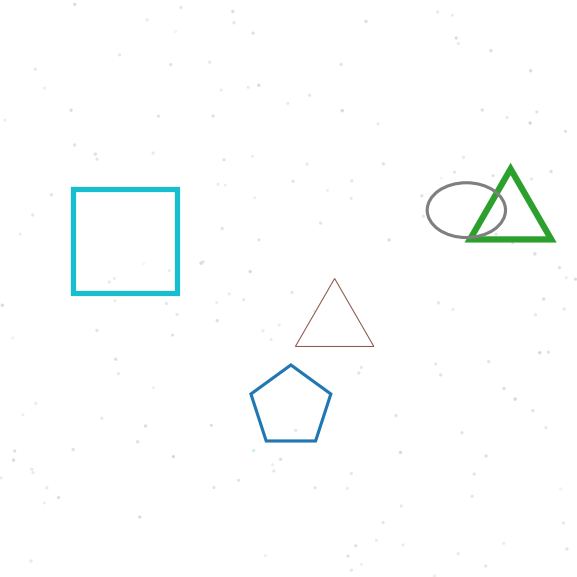[{"shape": "pentagon", "thickness": 1.5, "radius": 0.36, "center": [0.504, 0.294]}, {"shape": "triangle", "thickness": 3, "radius": 0.41, "center": [0.884, 0.625]}, {"shape": "triangle", "thickness": 0.5, "radius": 0.39, "center": [0.579, 0.438]}, {"shape": "oval", "thickness": 1.5, "radius": 0.34, "center": [0.808, 0.635]}, {"shape": "square", "thickness": 2.5, "radius": 0.45, "center": [0.216, 0.581]}]